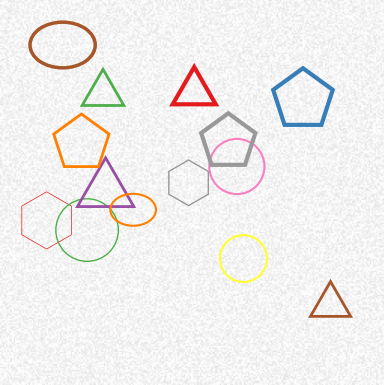[{"shape": "triangle", "thickness": 3, "radius": 0.32, "center": [0.504, 0.761]}, {"shape": "hexagon", "thickness": 0.5, "radius": 0.37, "center": [0.121, 0.427]}, {"shape": "pentagon", "thickness": 3, "radius": 0.41, "center": [0.787, 0.742]}, {"shape": "triangle", "thickness": 2, "radius": 0.31, "center": [0.268, 0.757]}, {"shape": "circle", "thickness": 1, "radius": 0.41, "center": [0.226, 0.402]}, {"shape": "triangle", "thickness": 2, "radius": 0.42, "center": [0.274, 0.506]}, {"shape": "oval", "thickness": 1.5, "radius": 0.3, "center": [0.346, 0.455]}, {"shape": "pentagon", "thickness": 2, "radius": 0.38, "center": [0.211, 0.628]}, {"shape": "circle", "thickness": 1.5, "radius": 0.3, "center": [0.632, 0.328]}, {"shape": "oval", "thickness": 2.5, "radius": 0.42, "center": [0.163, 0.883]}, {"shape": "triangle", "thickness": 2, "radius": 0.3, "center": [0.859, 0.208]}, {"shape": "circle", "thickness": 1.5, "radius": 0.36, "center": [0.615, 0.568]}, {"shape": "pentagon", "thickness": 3, "radius": 0.37, "center": [0.593, 0.632]}, {"shape": "hexagon", "thickness": 1, "radius": 0.3, "center": [0.49, 0.525]}]